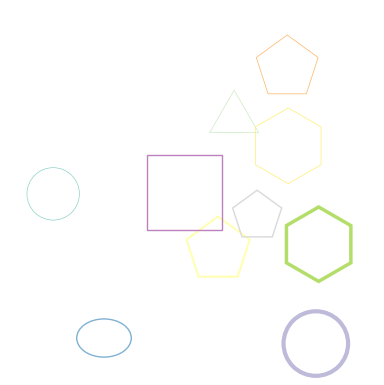[{"shape": "circle", "thickness": 0.5, "radius": 0.34, "center": [0.138, 0.496]}, {"shape": "pentagon", "thickness": 1.5, "radius": 0.43, "center": [0.567, 0.351]}, {"shape": "circle", "thickness": 3, "radius": 0.42, "center": [0.82, 0.108]}, {"shape": "oval", "thickness": 1, "radius": 0.35, "center": [0.27, 0.122]}, {"shape": "pentagon", "thickness": 0.5, "radius": 0.42, "center": [0.746, 0.825]}, {"shape": "hexagon", "thickness": 2.5, "radius": 0.48, "center": [0.828, 0.366]}, {"shape": "pentagon", "thickness": 1, "radius": 0.33, "center": [0.668, 0.439]}, {"shape": "square", "thickness": 1, "radius": 0.49, "center": [0.479, 0.5]}, {"shape": "triangle", "thickness": 0.5, "radius": 0.37, "center": [0.608, 0.692]}, {"shape": "hexagon", "thickness": 0.5, "radius": 0.49, "center": [0.749, 0.621]}]